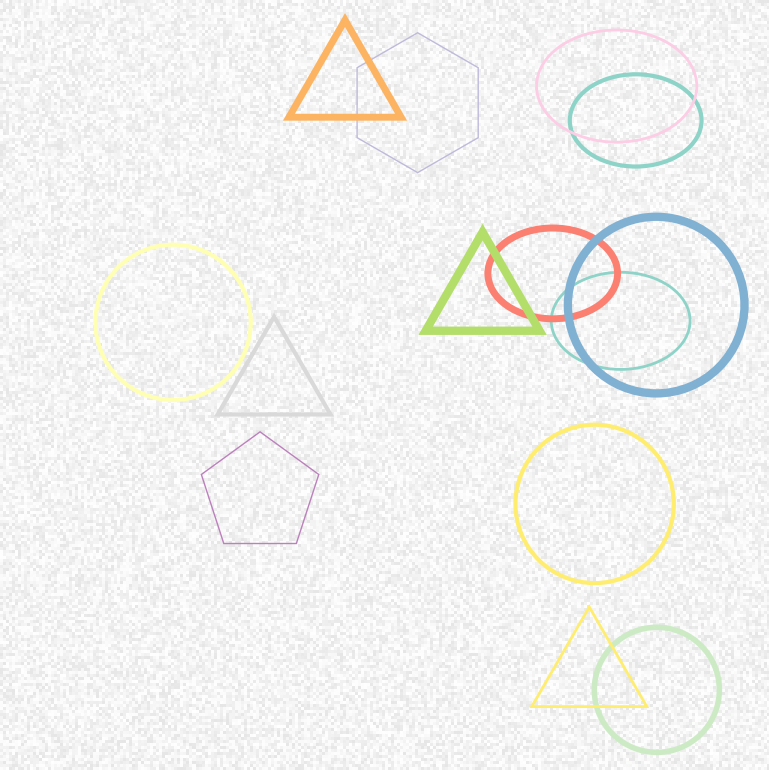[{"shape": "oval", "thickness": 1, "radius": 0.45, "center": [0.806, 0.583]}, {"shape": "oval", "thickness": 1.5, "radius": 0.43, "center": [0.826, 0.844]}, {"shape": "circle", "thickness": 1.5, "radius": 0.5, "center": [0.225, 0.581]}, {"shape": "hexagon", "thickness": 0.5, "radius": 0.45, "center": [0.542, 0.867]}, {"shape": "oval", "thickness": 2.5, "radius": 0.42, "center": [0.718, 0.645]}, {"shape": "circle", "thickness": 3, "radius": 0.57, "center": [0.852, 0.604]}, {"shape": "triangle", "thickness": 2.5, "radius": 0.42, "center": [0.448, 0.89]}, {"shape": "triangle", "thickness": 3, "radius": 0.43, "center": [0.627, 0.613]}, {"shape": "oval", "thickness": 1, "radius": 0.52, "center": [0.801, 0.888]}, {"shape": "triangle", "thickness": 1.5, "radius": 0.42, "center": [0.356, 0.504]}, {"shape": "pentagon", "thickness": 0.5, "radius": 0.4, "center": [0.338, 0.359]}, {"shape": "circle", "thickness": 2, "radius": 0.41, "center": [0.853, 0.104]}, {"shape": "triangle", "thickness": 1, "radius": 0.43, "center": [0.765, 0.126]}, {"shape": "circle", "thickness": 1.5, "radius": 0.51, "center": [0.772, 0.346]}]